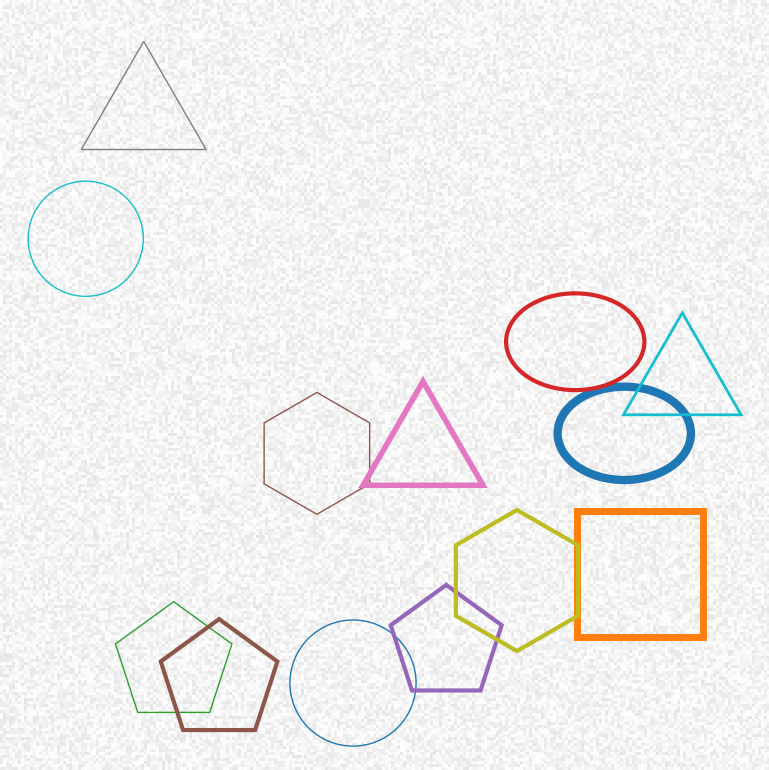[{"shape": "circle", "thickness": 0.5, "radius": 0.41, "center": [0.458, 0.113]}, {"shape": "oval", "thickness": 3, "radius": 0.43, "center": [0.811, 0.437]}, {"shape": "square", "thickness": 2.5, "radius": 0.41, "center": [0.831, 0.254]}, {"shape": "pentagon", "thickness": 0.5, "radius": 0.4, "center": [0.226, 0.139]}, {"shape": "oval", "thickness": 1.5, "radius": 0.45, "center": [0.747, 0.556]}, {"shape": "pentagon", "thickness": 1.5, "radius": 0.38, "center": [0.579, 0.165]}, {"shape": "pentagon", "thickness": 1.5, "radius": 0.4, "center": [0.285, 0.116]}, {"shape": "hexagon", "thickness": 0.5, "radius": 0.4, "center": [0.412, 0.411]}, {"shape": "triangle", "thickness": 2, "radius": 0.45, "center": [0.549, 0.415]}, {"shape": "triangle", "thickness": 0.5, "radius": 0.47, "center": [0.187, 0.853]}, {"shape": "hexagon", "thickness": 1.5, "radius": 0.46, "center": [0.671, 0.246]}, {"shape": "triangle", "thickness": 1, "radius": 0.44, "center": [0.886, 0.505]}, {"shape": "circle", "thickness": 0.5, "radius": 0.37, "center": [0.111, 0.69]}]